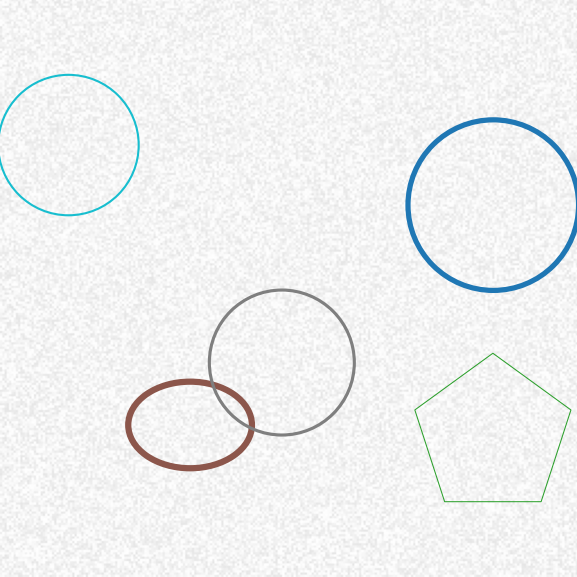[{"shape": "circle", "thickness": 2.5, "radius": 0.74, "center": [0.854, 0.644]}, {"shape": "pentagon", "thickness": 0.5, "radius": 0.71, "center": [0.853, 0.245]}, {"shape": "oval", "thickness": 3, "radius": 0.54, "center": [0.329, 0.263]}, {"shape": "circle", "thickness": 1.5, "radius": 0.63, "center": [0.488, 0.371]}, {"shape": "circle", "thickness": 1, "radius": 0.61, "center": [0.119, 0.748]}]